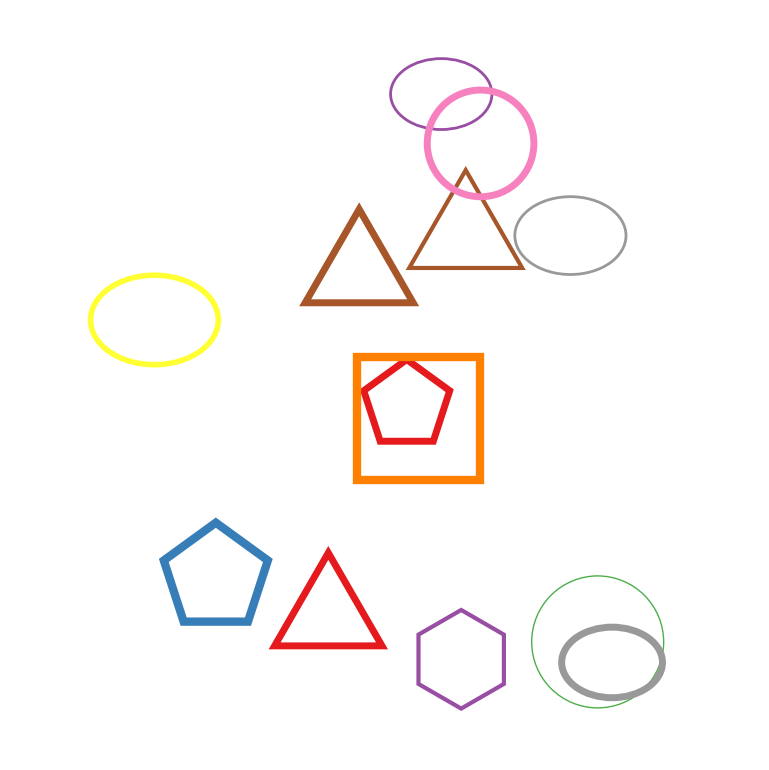[{"shape": "triangle", "thickness": 2.5, "radius": 0.4, "center": [0.426, 0.201]}, {"shape": "pentagon", "thickness": 2.5, "radius": 0.29, "center": [0.528, 0.474]}, {"shape": "pentagon", "thickness": 3, "radius": 0.36, "center": [0.28, 0.25]}, {"shape": "circle", "thickness": 0.5, "radius": 0.43, "center": [0.776, 0.166]}, {"shape": "hexagon", "thickness": 1.5, "radius": 0.32, "center": [0.599, 0.144]}, {"shape": "oval", "thickness": 1, "radius": 0.33, "center": [0.573, 0.878]}, {"shape": "square", "thickness": 3, "radius": 0.4, "center": [0.544, 0.456]}, {"shape": "oval", "thickness": 2, "radius": 0.41, "center": [0.201, 0.584]}, {"shape": "triangle", "thickness": 1.5, "radius": 0.42, "center": [0.605, 0.694]}, {"shape": "triangle", "thickness": 2.5, "radius": 0.4, "center": [0.466, 0.647]}, {"shape": "circle", "thickness": 2.5, "radius": 0.35, "center": [0.624, 0.814]}, {"shape": "oval", "thickness": 1, "radius": 0.36, "center": [0.741, 0.694]}, {"shape": "oval", "thickness": 2.5, "radius": 0.33, "center": [0.795, 0.14]}]